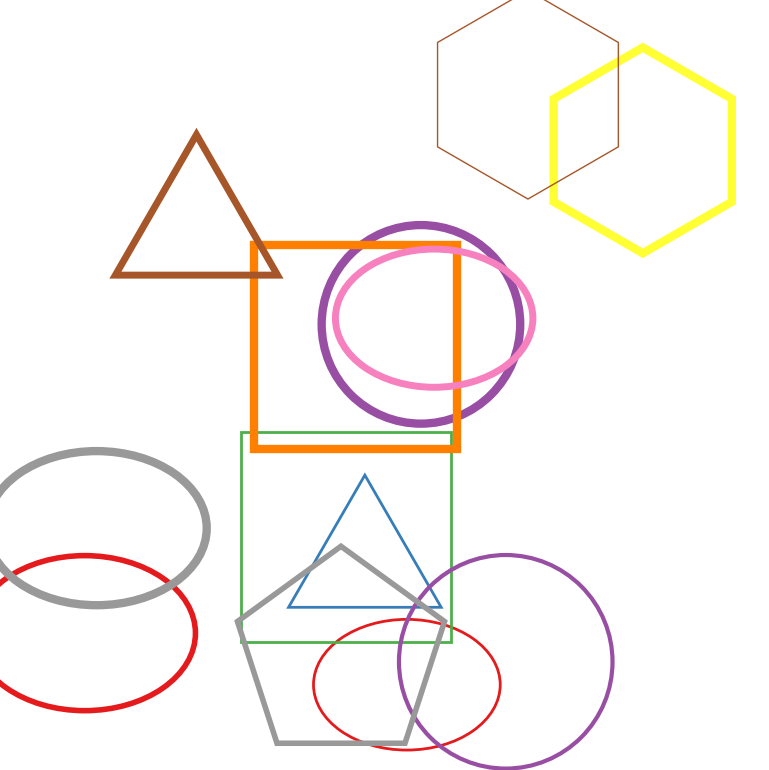[{"shape": "oval", "thickness": 2, "radius": 0.72, "center": [0.11, 0.178]}, {"shape": "oval", "thickness": 1, "radius": 0.61, "center": [0.528, 0.111]}, {"shape": "triangle", "thickness": 1, "radius": 0.57, "center": [0.474, 0.269]}, {"shape": "square", "thickness": 1, "radius": 0.68, "center": [0.449, 0.303]}, {"shape": "circle", "thickness": 1.5, "radius": 0.69, "center": [0.657, 0.141]}, {"shape": "circle", "thickness": 3, "radius": 0.64, "center": [0.547, 0.579]}, {"shape": "square", "thickness": 3, "radius": 0.66, "center": [0.462, 0.549]}, {"shape": "hexagon", "thickness": 3, "radius": 0.67, "center": [0.835, 0.805]}, {"shape": "triangle", "thickness": 2.5, "radius": 0.61, "center": [0.255, 0.703]}, {"shape": "hexagon", "thickness": 0.5, "radius": 0.68, "center": [0.686, 0.877]}, {"shape": "oval", "thickness": 2.5, "radius": 0.64, "center": [0.564, 0.587]}, {"shape": "oval", "thickness": 3, "radius": 0.71, "center": [0.126, 0.314]}, {"shape": "pentagon", "thickness": 2, "radius": 0.71, "center": [0.443, 0.149]}]